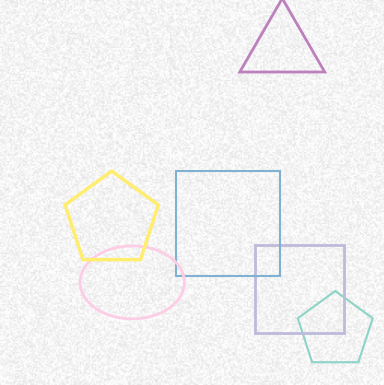[{"shape": "pentagon", "thickness": 1.5, "radius": 0.51, "center": [0.871, 0.142]}, {"shape": "square", "thickness": 2, "radius": 0.57, "center": [0.778, 0.25]}, {"shape": "square", "thickness": 1.5, "radius": 0.68, "center": [0.592, 0.419]}, {"shape": "oval", "thickness": 2, "radius": 0.68, "center": [0.343, 0.267]}, {"shape": "triangle", "thickness": 2, "radius": 0.64, "center": [0.733, 0.877]}, {"shape": "pentagon", "thickness": 2.5, "radius": 0.64, "center": [0.29, 0.428]}]